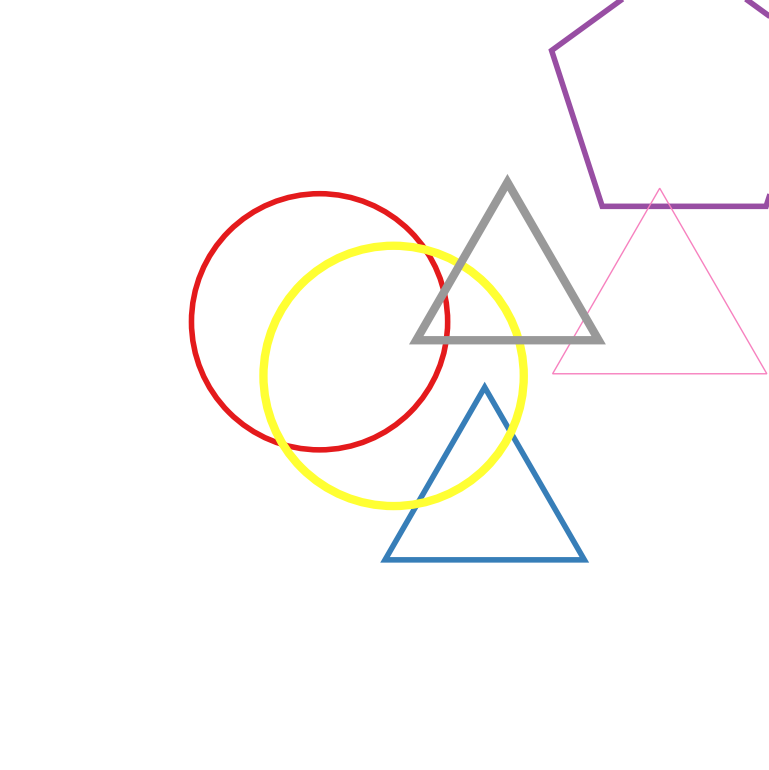[{"shape": "circle", "thickness": 2, "radius": 0.83, "center": [0.415, 0.582]}, {"shape": "triangle", "thickness": 2, "radius": 0.75, "center": [0.629, 0.348]}, {"shape": "pentagon", "thickness": 2, "radius": 0.91, "center": [0.889, 0.878]}, {"shape": "circle", "thickness": 3, "radius": 0.85, "center": [0.511, 0.512]}, {"shape": "triangle", "thickness": 0.5, "radius": 0.8, "center": [0.857, 0.595]}, {"shape": "triangle", "thickness": 3, "radius": 0.68, "center": [0.659, 0.627]}]